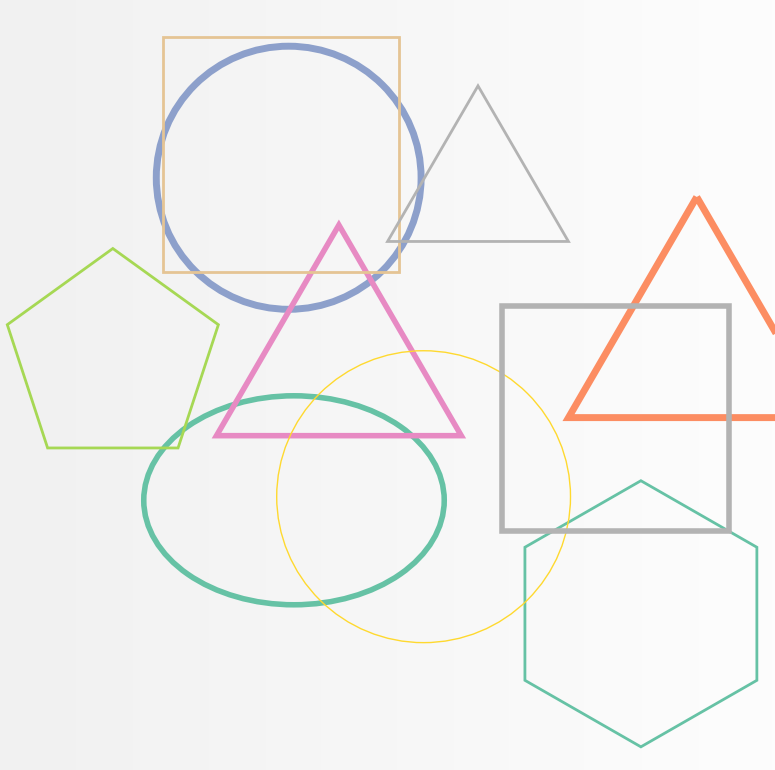[{"shape": "oval", "thickness": 2, "radius": 0.97, "center": [0.379, 0.35]}, {"shape": "hexagon", "thickness": 1, "radius": 0.86, "center": [0.827, 0.203]}, {"shape": "triangle", "thickness": 2.5, "radius": 0.96, "center": [0.899, 0.553]}, {"shape": "circle", "thickness": 2.5, "radius": 0.85, "center": [0.372, 0.769]}, {"shape": "triangle", "thickness": 2, "radius": 0.91, "center": [0.437, 0.525]}, {"shape": "pentagon", "thickness": 1, "radius": 0.72, "center": [0.146, 0.534]}, {"shape": "circle", "thickness": 0.5, "radius": 0.95, "center": [0.547, 0.355]}, {"shape": "square", "thickness": 1, "radius": 0.76, "center": [0.363, 0.799]}, {"shape": "triangle", "thickness": 1, "radius": 0.67, "center": [0.617, 0.754]}, {"shape": "square", "thickness": 2, "radius": 0.73, "center": [0.794, 0.456]}]